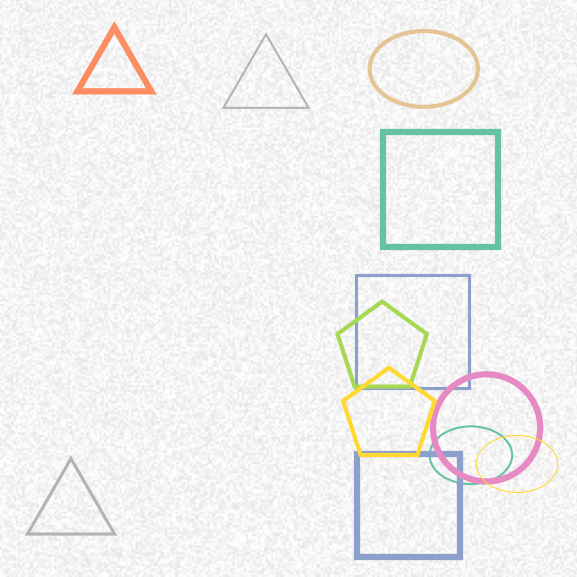[{"shape": "square", "thickness": 3, "radius": 0.5, "center": [0.763, 0.67]}, {"shape": "oval", "thickness": 1, "radius": 0.36, "center": [0.815, 0.211]}, {"shape": "triangle", "thickness": 3, "radius": 0.37, "center": [0.198, 0.878]}, {"shape": "square", "thickness": 1.5, "radius": 0.49, "center": [0.715, 0.425]}, {"shape": "square", "thickness": 3, "radius": 0.45, "center": [0.707, 0.124]}, {"shape": "circle", "thickness": 3, "radius": 0.46, "center": [0.843, 0.258]}, {"shape": "pentagon", "thickness": 2, "radius": 0.41, "center": [0.662, 0.396]}, {"shape": "oval", "thickness": 0.5, "radius": 0.35, "center": [0.895, 0.196]}, {"shape": "pentagon", "thickness": 2, "radius": 0.42, "center": [0.674, 0.279]}, {"shape": "oval", "thickness": 2, "radius": 0.47, "center": [0.734, 0.88]}, {"shape": "triangle", "thickness": 1, "radius": 0.43, "center": [0.461, 0.855]}, {"shape": "triangle", "thickness": 1.5, "radius": 0.44, "center": [0.123, 0.118]}]